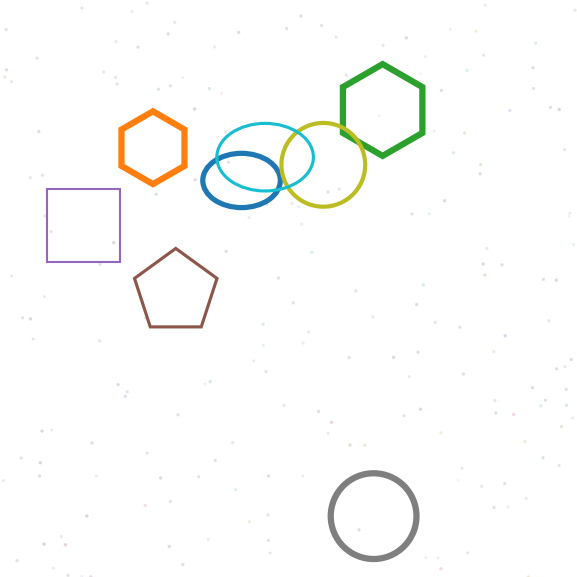[{"shape": "oval", "thickness": 2.5, "radius": 0.34, "center": [0.418, 0.687]}, {"shape": "hexagon", "thickness": 3, "radius": 0.31, "center": [0.265, 0.743]}, {"shape": "hexagon", "thickness": 3, "radius": 0.4, "center": [0.663, 0.809]}, {"shape": "square", "thickness": 1, "radius": 0.32, "center": [0.145, 0.609]}, {"shape": "pentagon", "thickness": 1.5, "radius": 0.38, "center": [0.304, 0.494]}, {"shape": "circle", "thickness": 3, "radius": 0.37, "center": [0.647, 0.105]}, {"shape": "circle", "thickness": 2, "radius": 0.36, "center": [0.56, 0.714]}, {"shape": "oval", "thickness": 1.5, "radius": 0.42, "center": [0.459, 0.727]}]